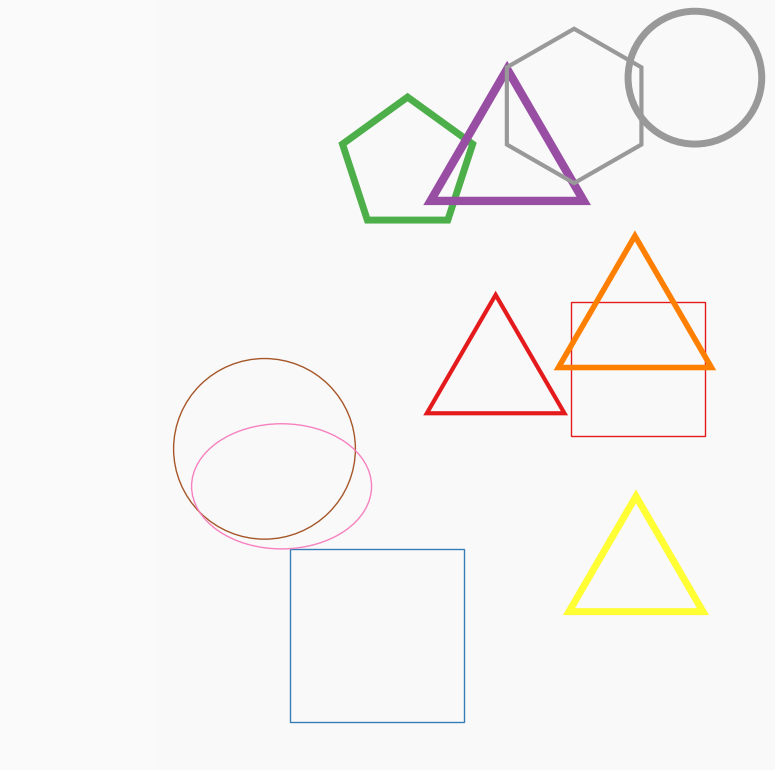[{"shape": "triangle", "thickness": 1.5, "radius": 0.51, "center": [0.64, 0.515]}, {"shape": "square", "thickness": 0.5, "radius": 0.43, "center": [0.823, 0.52]}, {"shape": "square", "thickness": 0.5, "radius": 0.56, "center": [0.487, 0.174]}, {"shape": "pentagon", "thickness": 2.5, "radius": 0.44, "center": [0.526, 0.786]}, {"shape": "triangle", "thickness": 3, "radius": 0.57, "center": [0.654, 0.796]}, {"shape": "triangle", "thickness": 2, "radius": 0.57, "center": [0.819, 0.58]}, {"shape": "triangle", "thickness": 2.5, "radius": 0.5, "center": [0.821, 0.256]}, {"shape": "circle", "thickness": 0.5, "radius": 0.59, "center": [0.341, 0.417]}, {"shape": "oval", "thickness": 0.5, "radius": 0.58, "center": [0.363, 0.368]}, {"shape": "circle", "thickness": 2.5, "radius": 0.43, "center": [0.897, 0.899]}, {"shape": "hexagon", "thickness": 1.5, "radius": 0.5, "center": [0.741, 0.862]}]